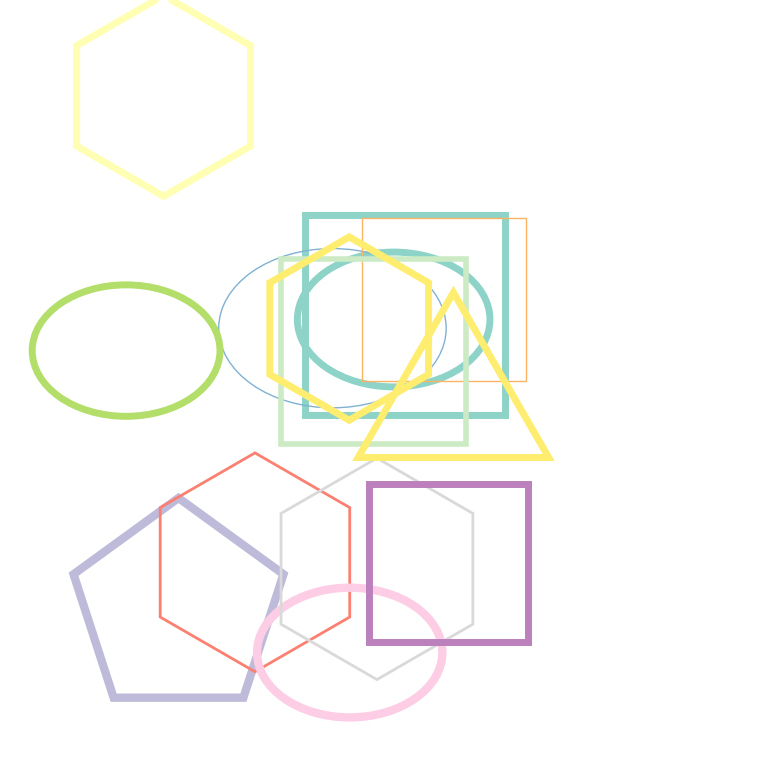[{"shape": "square", "thickness": 2.5, "radius": 0.65, "center": [0.526, 0.591]}, {"shape": "oval", "thickness": 2.5, "radius": 0.63, "center": [0.511, 0.585]}, {"shape": "hexagon", "thickness": 2.5, "radius": 0.65, "center": [0.212, 0.876]}, {"shape": "pentagon", "thickness": 3, "radius": 0.72, "center": [0.232, 0.21]}, {"shape": "hexagon", "thickness": 1, "radius": 0.71, "center": [0.331, 0.27]}, {"shape": "oval", "thickness": 0.5, "radius": 0.74, "center": [0.432, 0.574]}, {"shape": "square", "thickness": 0.5, "radius": 0.53, "center": [0.576, 0.611]}, {"shape": "oval", "thickness": 2.5, "radius": 0.61, "center": [0.164, 0.545]}, {"shape": "oval", "thickness": 3, "radius": 0.6, "center": [0.454, 0.153]}, {"shape": "hexagon", "thickness": 1, "radius": 0.72, "center": [0.49, 0.261]}, {"shape": "square", "thickness": 2.5, "radius": 0.52, "center": [0.582, 0.269]}, {"shape": "square", "thickness": 2, "radius": 0.6, "center": [0.485, 0.543]}, {"shape": "triangle", "thickness": 2.5, "radius": 0.71, "center": [0.589, 0.477]}, {"shape": "hexagon", "thickness": 2.5, "radius": 0.6, "center": [0.454, 0.573]}]